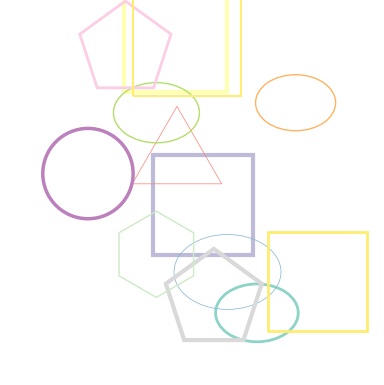[{"shape": "oval", "thickness": 2, "radius": 0.54, "center": [0.667, 0.187]}, {"shape": "square", "thickness": 3, "radius": 0.67, "center": [0.456, 0.895]}, {"shape": "square", "thickness": 3, "radius": 0.65, "center": [0.528, 0.468]}, {"shape": "triangle", "thickness": 0.5, "radius": 0.67, "center": [0.46, 0.59]}, {"shape": "oval", "thickness": 0.5, "radius": 0.69, "center": [0.591, 0.294]}, {"shape": "oval", "thickness": 1, "radius": 0.52, "center": [0.768, 0.733]}, {"shape": "oval", "thickness": 1, "radius": 0.56, "center": [0.406, 0.707]}, {"shape": "pentagon", "thickness": 2, "radius": 0.62, "center": [0.326, 0.873]}, {"shape": "pentagon", "thickness": 3, "radius": 0.65, "center": [0.555, 0.223]}, {"shape": "circle", "thickness": 2.5, "radius": 0.59, "center": [0.228, 0.549]}, {"shape": "hexagon", "thickness": 1, "radius": 0.56, "center": [0.406, 0.339]}, {"shape": "square", "thickness": 2, "radius": 0.64, "center": [0.824, 0.268]}, {"shape": "square", "thickness": 1.5, "radius": 0.7, "center": [0.485, 0.892]}]